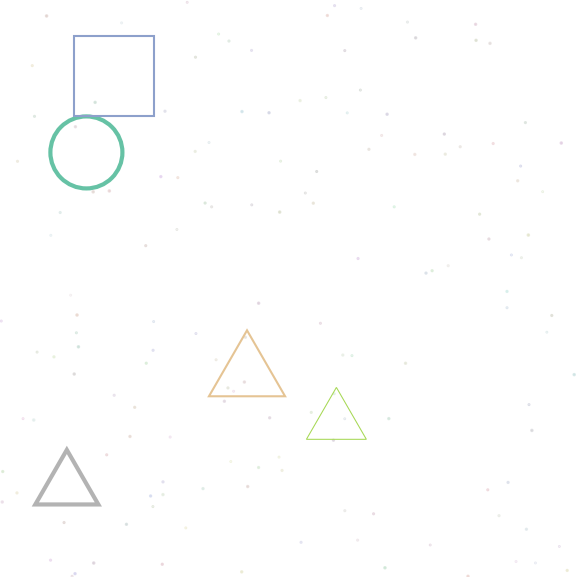[{"shape": "circle", "thickness": 2, "radius": 0.31, "center": [0.15, 0.735]}, {"shape": "square", "thickness": 1, "radius": 0.35, "center": [0.198, 0.868]}, {"shape": "triangle", "thickness": 0.5, "radius": 0.3, "center": [0.583, 0.268]}, {"shape": "triangle", "thickness": 1, "radius": 0.38, "center": [0.428, 0.351]}, {"shape": "triangle", "thickness": 2, "radius": 0.32, "center": [0.116, 0.157]}]